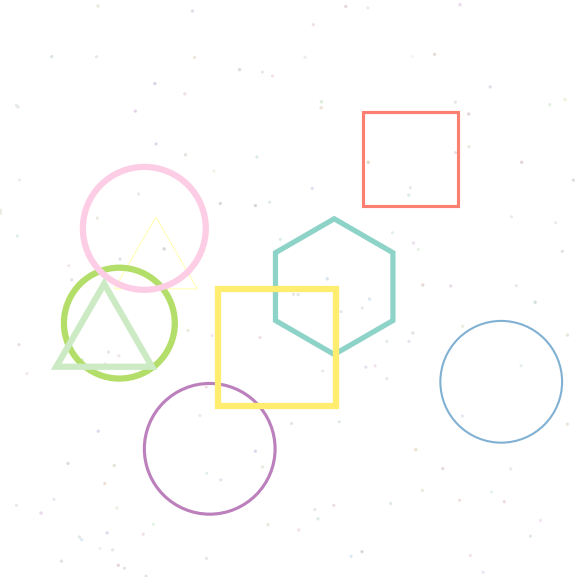[{"shape": "hexagon", "thickness": 2.5, "radius": 0.59, "center": [0.579, 0.503]}, {"shape": "triangle", "thickness": 0.5, "radius": 0.41, "center": [0.27, 0.541]}, {"shape": "square", "thickness": 1.5, "radius": 0.41, "center": [0.711, 0.724]}, {"shape": "circle", "thickness": 1, "radius": 0.53, "center": [0.868, 0.338]}, {"shape": "circle", "thickness": 3, "radius": 0.48, "center": [0.207, 0.44]}, {"shape": "circle", "thickness": 3, "radius": 0.53, "center": [0.25, 0.604]}, {"shape": "circle", "thickness": 1.5, "radius": 0.57, "center": [0.363, 0.222]}, {"shape": "triangle", "thickness": 3, "radius": 0.48, "center": [0.18, 0.412]}, {"shape": "square", "thickness": 3, "radius": 0.51, "center": [0.48, 0.398]}]